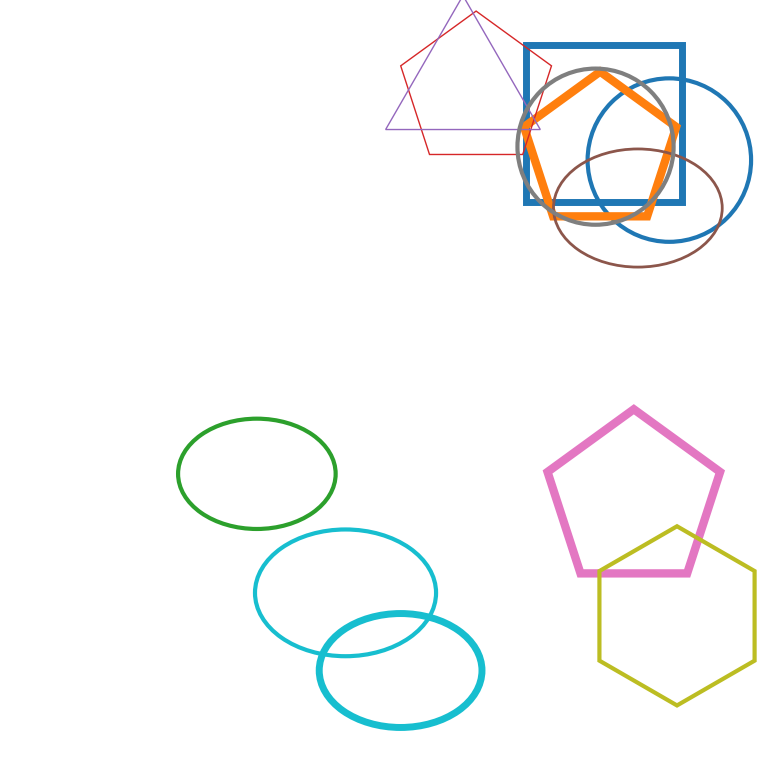[{"shape": "square", "thickness": 2.5, "radius": 0.51, "center": [0.784, 0.84]}, {"shape": "circle", "thickness": 1.5, "radius": 0.53, "center": [0.869, 0.792]}, {"shape": "pentagon", "thickness": 3, "radius": 0.52, "center": [0.779, 0.803]}, {"shape": "oval", "thickness": 1.5, "radius": 0.51, "center": [0.334, 0.385]}, {"shape": "pentagon", "thickness": 0.5, "radius": 0.51, "center": [0.618, 0.883]}, {"shape": "triangle", "thickness": 0.5, "radius": 0.58, "center": [0.601, 0.89]}, {"shape": "oval", "thickness": 1, "radius": 0.55, "center": [0.828, 0.73]}, {"shape": "pentagon", "thickness": 3, "radius": 0.59, "center": [0.823, 0.351]}, {"shape": "circle", "thickness": 1.5, "radius": 0.51, "center": [0.773, 0.81]}, {"shape": "hexagon", "thickness": 1.5, "radius": 0.58, "center": [0.879, 0.2]}, {"shape": "oval", "thickness": 1.5, "radius": 0.59, "center": [0.449, 0.23]}, {"shape": "oval", "thickness": 2.5, "radius": 0.53, "center": [0.52, 0.129]}]